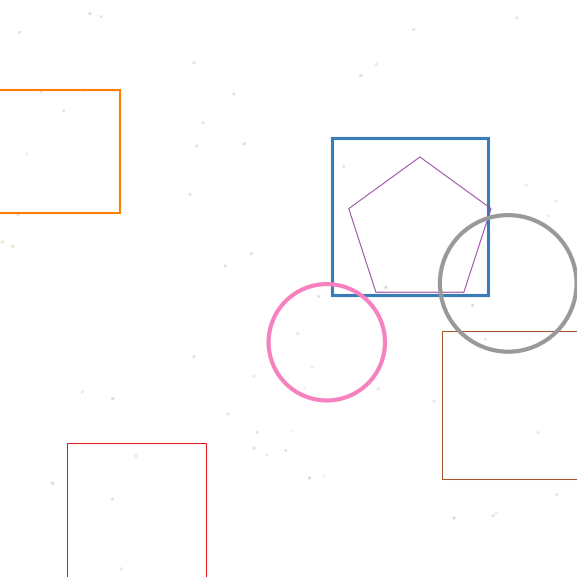[{"shape": "square", "thickness": 0.5, "radius": 0.6, "center": [0.236, 0.112]}, {"shape": "square", "thickness": 1.5, "radius": 0.68, "center": [0.71, 0.624]}, {"shape": "pentagon", "thickness": 0.5, "radius": 0.65, "center": [0.727, 0.598]}, {"shape": "square", "thickness": 1, "radius": 0.53, "center": [0.102, 0.736]}, {"shape": "square", "thickness": 0.5, "radius": 0.64, "center": [0.894, 0.298]}, {"shape": "circle", "thickness": 2, "radius": 0.5, "center": [0.566, 0.406]}, {"shape": "circle", "thickness": 2, "radius": 0.59, "center": [0.88, 0.508]}]